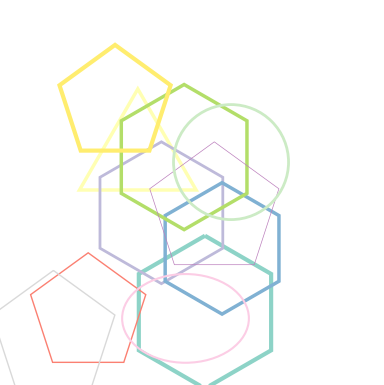[{"shape": "hexagon", "thickness": 3, "radius": 0.99, "center": [0.532, 0.189]}, {"shape": "triangle", "thickness": 2.5, "radius": 0.87, "center": [0.358, 0.594]}, {"shape": "hexagon", "thickness": 2, "radius": 0.92, "center": [0.419, 0.447]}, {"shape": "pentagon", "thickness": 1, "radius": 0.79, "center": [0.229, 0.186]}, {"shape": "hexagon", "thickness": 2.5, "radius": 0.85, "center": [0.577, 0.355]}, {"shape": "hexagon", "thickness": 2.5, "radius": 0.94, "center": [0.478, 0.592]}, {"shape": "oval", "thickness": 1.5, "radius": 0.82, "center": [0.482, 0.173]}, {"shape": "pentagon", "thickness": 1, "radius": 0.84, "center": [0.139, 0.13]}, {"shape": "pentagon", "thickness": 0.5, "radius": 0.88, "center": [0.557, 0.455]}, {"shape": "circle", "thickness": 2, "radius": 0.75, "center": [0.6, 0.579]}, {"shape": "pentagon", "thickness": 3, "radius": 0.76, "center": [0.299, 0.732]}]